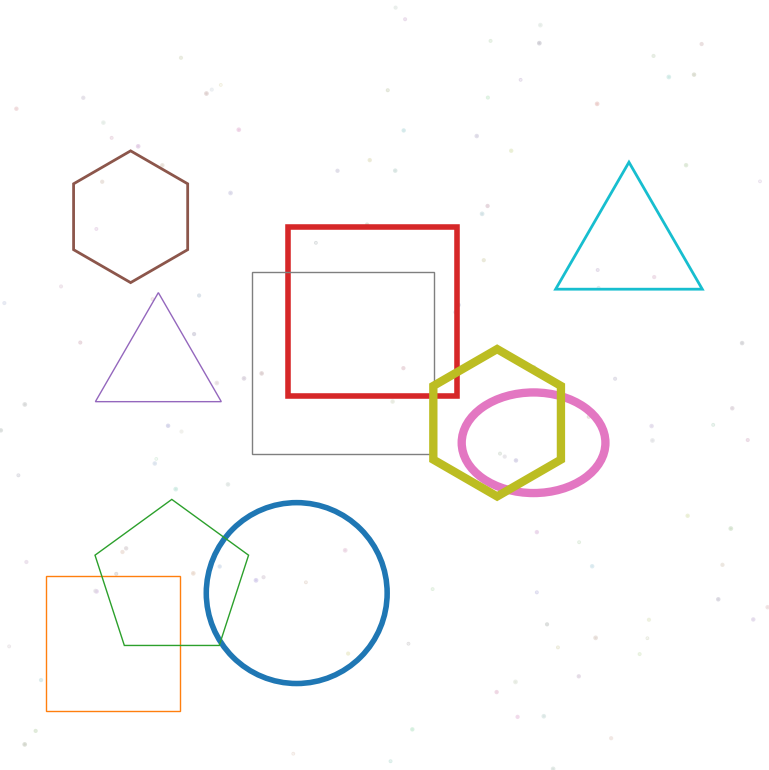[{"shape": "circle", "thickness": 2, "radius": 0.59, "center": [0.385, 0.23]}, {"shape": "square", "thickness": 0.5, "radius": 0.44, "center": [0.147, 0.164]}, {"shape": "pentagon", "thickness": 0.5, "radius": 0.52, "center": [0.223, 0.247]}, {"shape": "square", "thickness": 2, "radius": 0.55, "center": [0.483, 0.596]}, {"shape": "triangle", "thickness": 0.5, "radius": 0.47, "center": [0.206, 0.526]}, {"shape": "hexagon", "thickness": 1, "radius": 0.43, "center": [0.17, 0.719]}, {"shape": "oval", "thickness": 3, "radius": 0.47, "center": [0.693, 0.425]}, {"shape": "square", "thickness": 0.5, "radius": 0.59, "center": [0.445, 0.529]}, {"shape": "hexagon", "thickness": 3, "radius": 0.48, "center": [0.646, 0.451]}, {"shape": "triangle", "thickness": 1, "radius": 0.55, "center": [0.817, 0.679]}]